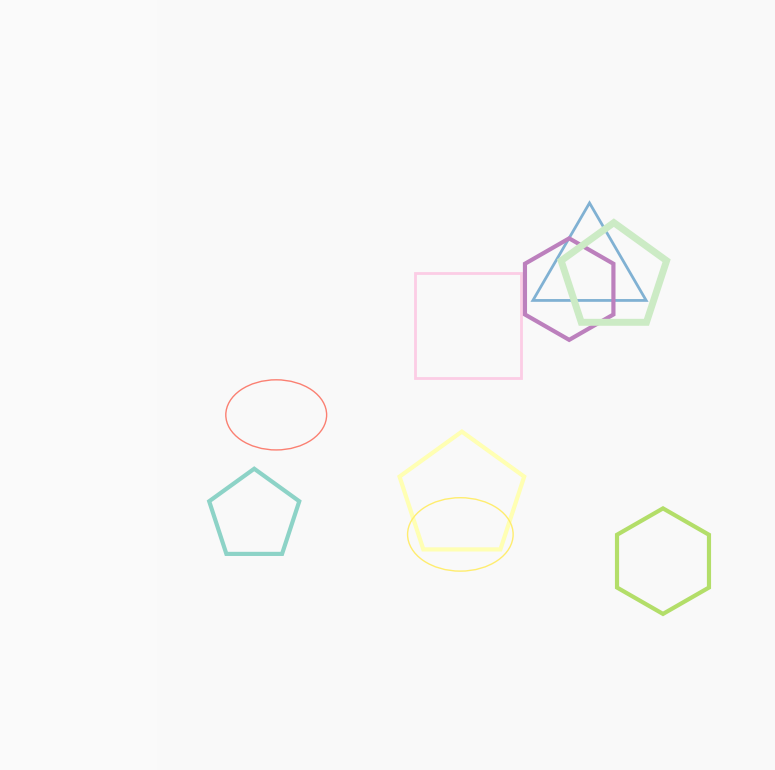[{"shape": "pentagon", "thickness": 1.5, "radius": 0.31, "center": [0.328, 0.33]}, {"shape": "pentagon", "thickness": 1.5, "radius": 0.42, "center": [0.596, 0.355]}, {"shape": "oval", "thickness": 0.5, "radius": 0.33, "center": [0.356, 0.461]}, {"shape": "triangle", "thickness": 1, "radius": 0.42, "center": [0.761, 0.652]}, {"shape": "hexagon", "thickness": 1.5, "radius": 0.34, "center": [0.855, 0.271]}, {"shape": "square", "thickness": 1, "radius": 0.34, "center": [0.604, 0.577]}, {"shape": "hexagon", "thickness": 1.5, "radius": 0.33, "center": [0.734, 0.625]}, {"shape": "pentagon", "thickness": 2.5, "radius": 0.36, "center": [0.792, 0.639]}, {"shape": "oval", "thickness": 0.5, "radius": 0.34, "center": [0.594, 0.306]}]